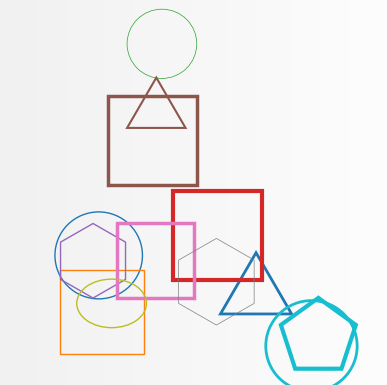[{"shape": "circle", "thickness": 1, "radius": 0.56, "center": [0.255, 0.337]}, {"shape": "triangle", "thickness": 2, "radius": 0.53, "center": [0.661, 0.238]}, {"shape": "square", "thickness": 1, "radius": 0.54, "center": [0.263, 0.189]}, {"shape": "circle", "thickness": 0.5, "radius": 0.45, "center": [0.418, 0.886]}, {"shape": "square", "thickness": 3, "radius": 0.58, "center": [0.562, 0.388]}, {"shape": "hexagon", "thickness": 1, "radius": 0.48, "center": [0.24, 0.323]}, {"shape": "triangle", "thickness": 1.5, "radius": 0.44, "center": [0.403, 0.711]}, {"shape": "square", "thickness": 2.5, "radius": 0.57, "center": [0.392, 0.635]}, {"shape": "square", "thickness": 2.5, "radius": 0.49, "center": [0.401, 0.324]}, {"shape": "hexagon", "thickness": 0.5, "radius": 0.56, "center": [0.558, 0.268]}, {"shape": "oval", "thickness": 1, "radius": 0.45, "center": [0.288, 0.212]}, {"shape": "circle", "thickness": 2, "radius": 0.59, "center": [0.804, 0.101]}, {"shape": "pentagon", "thickness": 3, "radius": 0.51, "center": [0.822, 0.125]}]